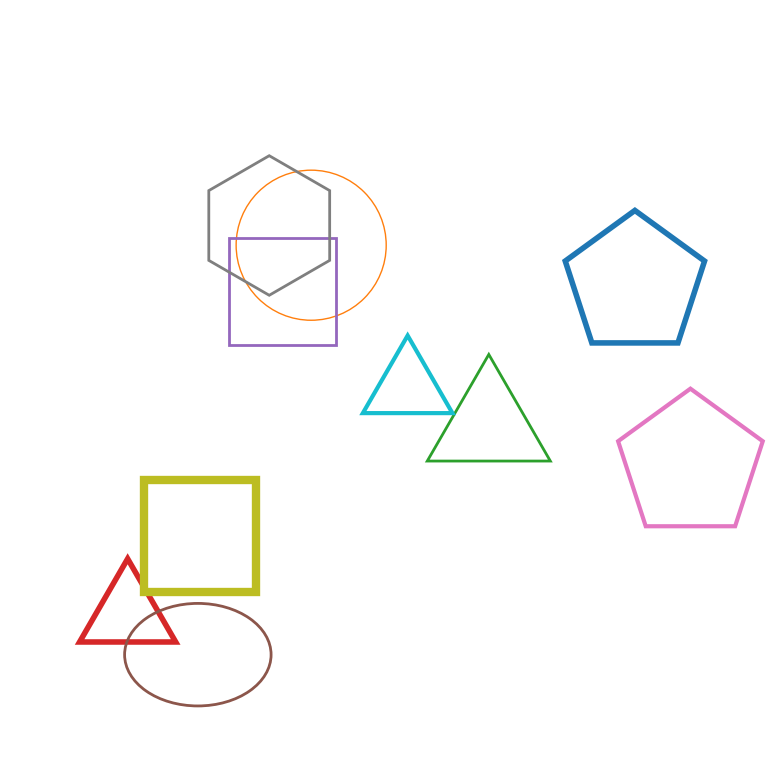[{"shape": "pentagon", "thickness": 2, "radius": 0.48, "center": [0.825, 0.632]}, {"shape": "circle", "thickness": 0.5, "radius": 0.49, "center": [0.404, 0.682]}, {"shape": "triangle", "thickness": 1, "radius": 0.46, "center": [0.635, 0.447]}, {"shape": "triangle", "thickness": 2, "radius": 0.36, "center": [0.166, 0.202]}, {"shape": "square", "thickness": 1, "radius": 0.35, "center": [0.367, 0.621]}, {"shape": "oval", "thickness": 1, "radius": 0.48, "center": [0.257, 0.15]}, {"shape": "pentagon", "thickness": 1.5, "radius": 0.49, "center": [0.897, 0.396]}, {"shape": "hexagon", "thickness": 1, "radius": 0.45, "center": [0.35, 0.707]}, {"shape": "square", "thickness": 3, "radius": 0.37, "center": [0.26, 0.304]}, {"shape": "triangle", "thickness": 1.5, "radius": 0.34, "center": [0.529, 0.497]}]